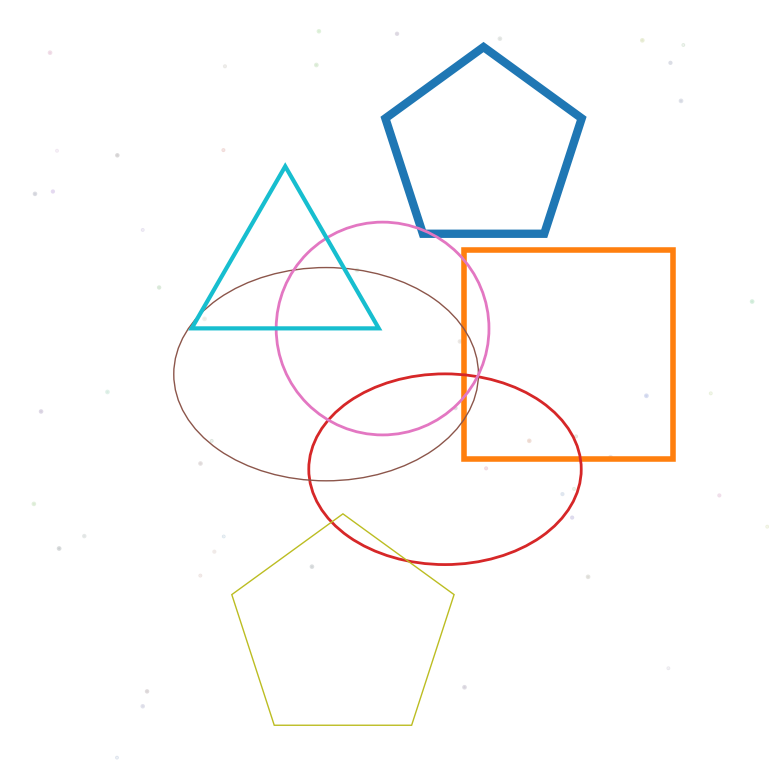[{"shape": "pentagon", "thickness": 3, "radius": 0.67, "center": [0.628, 0.805]}, {"shape": "square", "thickness": 2, "radius": 0.68, "center": [0.738, 0.539]}, {"shape": "oval", "thickness": 1, "radius": 0.88, "center": [0.578, 0.391]}, {"shape": "oval", "thickness": 0.5, "radius": 0.99, "center": [0.423, 0.514]}, {"shape": "circle", "thickness": 1, "radius": 0.69, "center": [0.497, 0.573]}, {"shape": "pentagon", "thickness": 0.5, "radius": 0.76, "center": [0.445, 0.181]}, {"shape": "triangle", "thickness": 1.5, "radius": 0.7, "center": [0.37, 0.644]}]